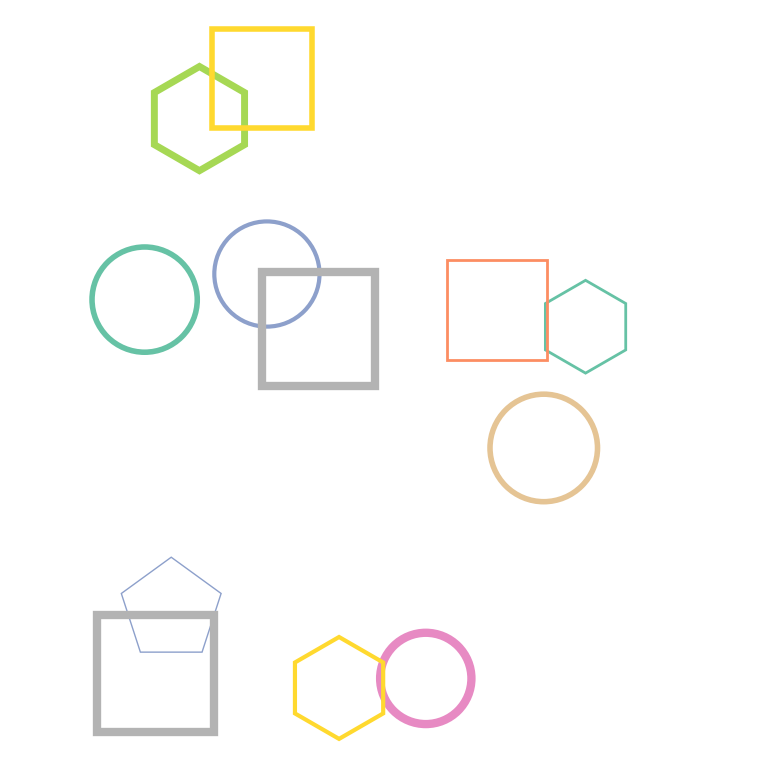[{"shape": "circle", "thickness": 2, "radius": 0.34, "center": [0.188, 0.611]}, {"shape": "hexagon", "thickness": 1, "radius": 0.3, "center": [0.76, 0.576]}, {"shape": "square", "thickness": 1, "radius": 0.32, "center": [0.645, 0.597]}, {"shape": "circle", "thickness": 1.5, "radius": 0.34, "center": [0.347, 0.644]}, {"shape": "pentagon", "thickness": 0.5, "radius": 0.34, "center": [0.222, 0.208]}, {"shape": "circle", "thickness": 3, "radius": 0.3, "center": [0.553, 0.119]}, {"shape": "hexagon", "thickness": 2.5, "radius": 0.34, "center": [0.259, 0.846]}, {"shape": "hexagon", "thickness": 1.5, "radius": 0.33, "center": [0.44, 0.107]}, {"shape": "square", "thickness": 2, "radius": 0.32, "center": [0.341, 0.898]}, {"shape": "circle", "thickness": 2, "radius": 0.35, "center": [0.706, 0.418]}, {"shape": "square", "thickness": 3, "radius": 0.37, "center": [0.414, 0.572]}, {"shape": "square", "thickness": 3, "radius": 0.38, "center": [0.202, 0.125]}]